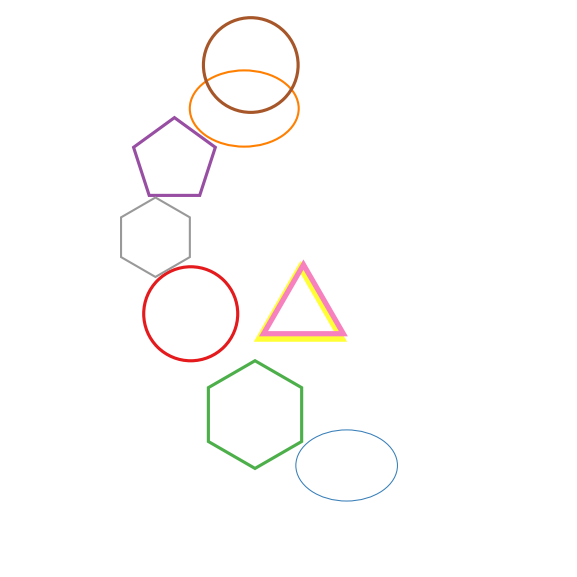[{"shape": "circle", "thickness": 1.5, "radius": 0.41, "center": [0.33, 0.456]}, {"shape": "oval", "thickness": 0.5, "radius": 0.44, "center": [0.6, 0.193]}, {"shape": "hexagon", "thickness": 1.5, "radius": 0.47, "center": [0.442, 0.281]}, {"shape": "pentagon", "thickness": 1.5, "radius": 0.37, "center": [0.302, 0.721]}, {"shape": "oval", "thickness": 1, "radius": 0.47, "center": [0.423, 0.811]}, {"shape": "triangle", "thickness": 3, "radius": 0.41, "center": [0.52, 0.454]}, {"shape": "circle", "thickness": 1.5, "radius": 0.41, "center": [0.434, 0.887]}, {"shape": "triangle", "thickness": 2.5, "radius": 0.4, "center": [0.525, 0.461]}, {"shape": "hexagon", "thickness": 1, "radius": 0.34, "center": [0.269, 0.588]}]